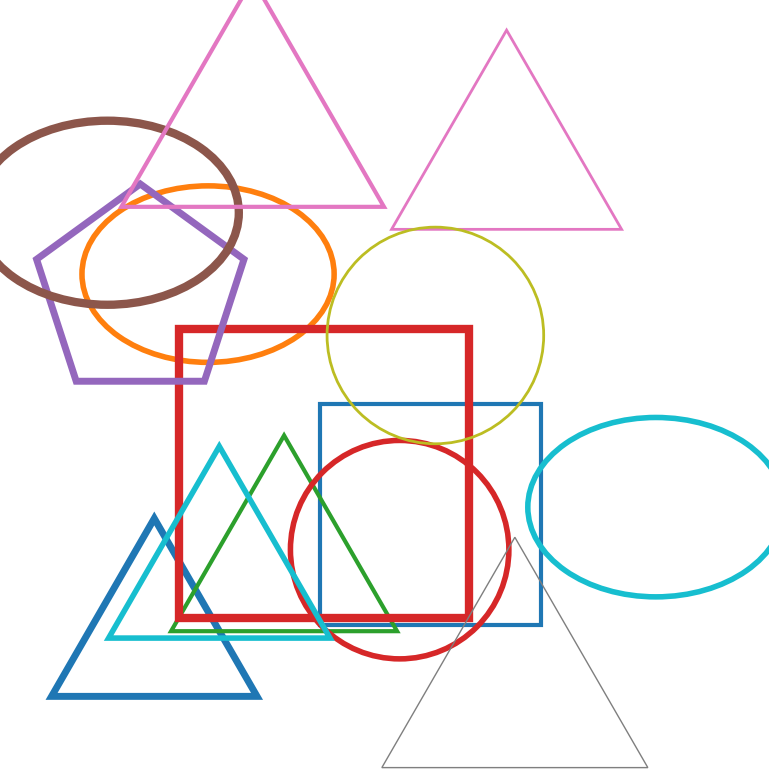[{"shape": "square", "thickness": 1.5, "radius": 0.72, "center": [0.559, 0.331]}, {"shape": "triangle", "thickness": 2.5, "radius": 0.77, "center": [0.2, 0.173]}, {"shape": "oval", "thickness": 2, "radius": 0.82, "center": [0.27, 0.644]}, {"shape": "triangle", "thickness": 1.5, "radius": 0.85, "center": [0.369, 0.265]}, {"shape": "square", "thickness": 3, "radius": 0.94, "center": [0.421, 0.385]}, {"shape": "circle", "thickness": 2, "radius": 0.71, "center": [0.519, 0.286]}, {"shape": "pentagon", "thickness": 2.5, "radius": 0.71, "center": [0.182, 0.619]}, {"shape": "oval", "thickness": 3, "radius": 0.85, "center": [0.139, 0.724]}, {"shape": "triangle", "thickness": 1, "radius": 0.86, "center": [0.658, 0.788]}, {"shape": "triangle", "thickness": 1.5, "radius": 0.98, "center": [0.328, 0.83]}, {"shape": "triangle", "thickness": 0.5, "radius": 1.0, "center": [0.669, 0.103]}, {"shape": "circle", "thickness": 1, "radius": 0.7, "center": [0.565, 0.564]}, {"shape": "oval", "thickness": 2, "radius": 0.83, "center": [0.852, 0.341]}, {"shape": "triangle", "thickness": 2, "radius": 0.83, "center": [0.285, 0.254]}]